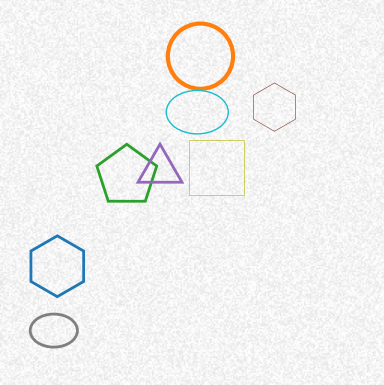[{"shape": "hexagon", "thickness": 2, "radius": 0.4, "center": [0.149, 0.308]}, {"shape": "circle", "thickness": 3, "radius": 0.42, "center": [0.521, 0.854]}, {"shape": "pentagon", "thickness": 2, "radius": 0.41, "center": [0.329, 0.543]}, {"shape": "triangle", "thickness": 2, "radius": 0.33, "center": [0.416, 0.56]}, {"shape": "hexagon", "thickness": 0.5, "radius": 0.31, "center": [0.713, 0.722]}, {"shape": "oval", "thickness": 2, "radius": 0.31, "center": [0.14, 0.141]}, {"shape": "square", "thickness": 0.5, "radius": 0.36, "center": [0.562, 0.564]}, {"shape": "oval", "thickness": 1, "radius": 0.4, "center": [0.512, 0.709]}]